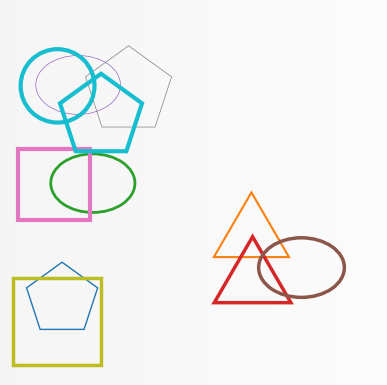[{"shape": "pentagon", "thickness": 1, "radius": 0.48, "center": [0.16, 0.222]}, {"shape": "triangle", "thickness": 1.5, "radius": 0.56, "center": [0.649, 0.388]}, {"shape": "oval", "thickness": 2, "radius": 0.54, "center": [0.24, 0.524]}, {"shape": "triangle", "thickness": 2.5, "radius": 0.57, "center": [0.652, 0.271]}, {"shape": "oval", "thickness": 0.5, "radius": 0.55, "center": [0.202, 0.779]}, {"shape": "oval", "thickness": 2.5, "radius": 0.55, "center": [0.778, 0.305]}, {"shape": "square", "thickness": 3, "radius": 0.46, "center": [0.139, 0.522]}, {"shape": "pentagon", "thickness": 0.5, "radius": 0.58, "center": [0.332, 0.764]}, {"shape": "square", "thickness": 2.5, "radius": 0.57, "center": [0.148, 0.166]}, {"shape": "circle", "thickness": 3, "radius": 0.48, "center": [0.149, 0.777]}, {"shape": "pentagon", "thickness": 3, "radius": 0.56, "center": [0.261, 0.697]}]